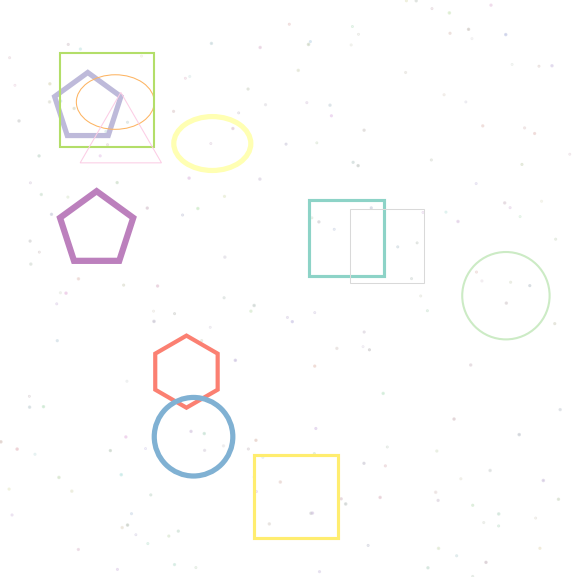[{"shape": "square", "thickness": 1.5, "radius": 0.33, "center": [0.6, 0.587]}, {"shape": "oval", "thickness": 2.5, "radius": 0.33, "center": [0.368, 0.751]}, {"shape": "pentagon", "thickness": 2.5, "radius": 0.3, "center": [0.152, 0.813]}, {"shape": "hexagon", "thickness": 2, "radius": 0.31, "center": [0.323, 0.356]}, {"shape": "circle", "thickness": 2.5, "radius": 0.34, "center": [0.335, 0.243]}, {"shape": "oval", "thickness": 0.5, "radius": 0.34, "center": [0.2, 0.822]}, {"shape": "square", "thickness": 1, "radius": 0.41, "center": [0.185, 0.827]}, {"shape": "triangle", "thickness": 0.5, "radius": 0.41, "center": [0.209, 0.758]}, {"shape": "square", "thickness": 0.5, "radius": 0.32, "center": [0.67, 0.572]}, {"shape": "pentagon", "thickness": 3, "radius": 0.33, "center": [0.167, 0.601]}, {"shape": "circle", "thickness": 1, "radius": 0.38, "center": [0.876, 0.487]}, {"shape": "square", "thickness": 1.5, "radius": 0.36, "center": [0.513, 0.139]}]